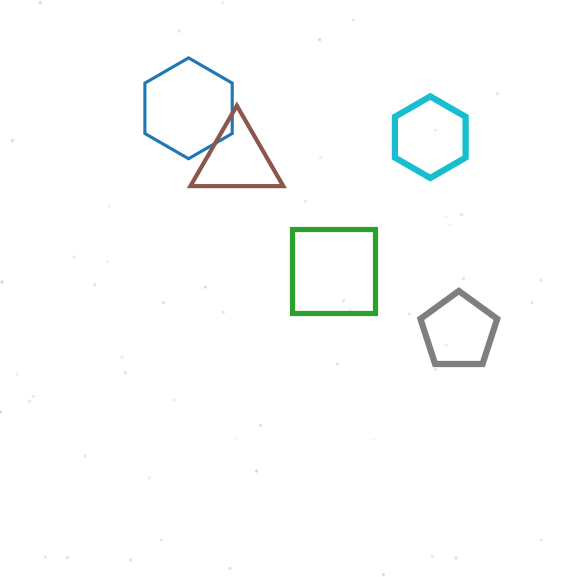[{"shape": "hexagon", "thickness": 1.5, "radius": 0.44, "center": [0.327, 0.812]}, {"shape": "square", "thickness": 2.5, "radius": 0.36, "center": [0.577, 0.53]}, {"shape": "triangle", "thickness": 2, "radius": 0.46, "center": [0.41, 0.723]}, {"shape": "pentagon", "thickness": 3, "radius": 0.35, "center": [0.795, 0.425]}, {"shape": "hexagon", "thickness": 3, "radius": 0.35, "center": [0.745, 0.762]}]